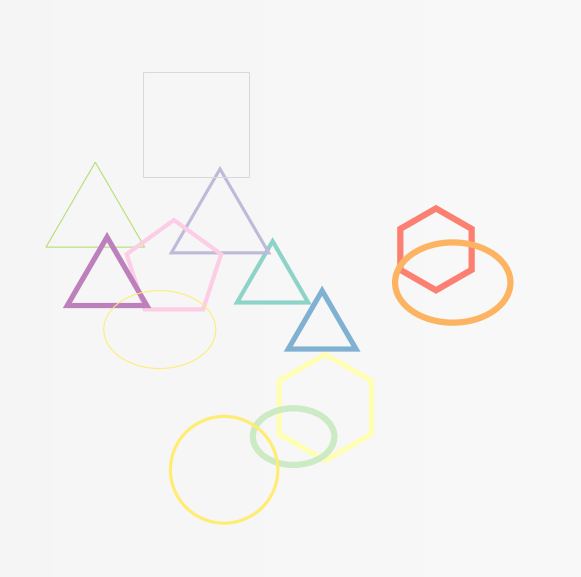[{"shape": "triangle", "thickness": 2, "radius": 0.35, "center": [0.469, 0.511]}, {"shape": "hexagon", "thickness": 2.5, "radius": 0.46, "center": [0.56, 0.294]}, {"shape": "triangle", "thickness": 1.5, "radius": 0.48, "center": [0.379, 0.61]}, {"shape": "hexagon", "thickness": 3, "radius": 0.35, "center": [0.75, 0.567]}, {"shape": "triangle", "thickness": 2.5, "radius": 0.34, "center": [0.554, 0.428]}, {"shape": "oval", "thickness": 3, "radius": 0.5, "center": [0.779, 0.51]}, {"shape": "triangle", "thickness": 0.5, "radius": 0.49, "center": [0.164, 0.62]}, {"shape": "pentagon", "thickness": 2, "radius": 0.43, "center": [0.299, 0.533]}, {"shape": "square", "thickness": 0.5, "radius": 0.45, "center": [0.337, 0.784]}, {"shape": "triangle", "thickness": 2.5, "radius": 0.4, "center": [0.184, 0.51]}, {"shape": "oval", "thickness": 3, "radius": 0.35, "center": [0.505, 0.243]}, {"shape": "circle", "thickness": 1.5, "radius": 0.46, "center": [0.386, 0.186]}, {"shape": "oval", "thickness": 0.5, "radius": 0.48, "center": [0.275, 0.428]}]